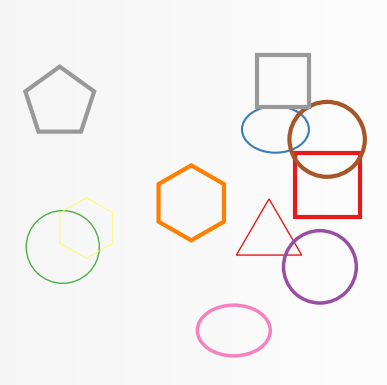[{"shape": "square", "thickness": 3, "radius": 0.41, "center": [0.845, 0.52]}, {"shape": "triangle", "thickness": 1, "radius": 0.49, "center": [0.694, 0.386]}, {"shape": "oval", "thickness": 1.5, "radius": 0.43, "center": [0.711, 0.664]}, {"shape": "circle", "thickness": 1, "radius": 0.47, "center": [0.162, 0.358]}, {"shape": "circle", "thickness": 2.5, "radius": 0.47, "center": [0.826, 0.307]}, {"shape": "hexagon", "thickness": 3, "radius": 0.49, "center": [0.494, 0.473]}, {"shape": "hexagon", "thickness": 0.5, "radius": 0.39, "center": [0.223, 0.408]}, {"shape": "circle", "thickness": 3, "radius": 0.49, "center": [0.844, 0.638]}, {"shape": "oval", "thickness": 2.5, "radius": 0.47, "center": [0.603, 0.142]}, {"shape": "square", "thickness": 3, "radius": 0.33, "center": [0.731, 0.789]}, {"shape": "pentagon", "thickness": 3, "radius": 0.47, "center": [0.154, 0.734]}]